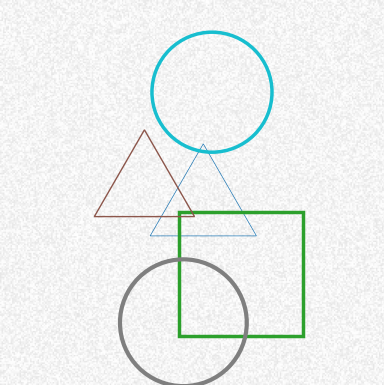[{"shape": "triangle", "thickness": 0.5, "radius": 0.8, "center": [0.528, 0.467]}, {"shape": "square", "thickness": 2.5, "radius": 0.8, "center": [0.627, 0.289]}, {"shape": "triangle", "thickness": 1, "radius": 0.75, "center": [0.375, 0.513]}, {"shape": "circle", "thickness": 3, "radius": 0.82, "center": [0.476, 0.162]}, {"shape": "circle", "thickness": 2.5, "radius": 0.78, "center": [0.551, 0.761]}]